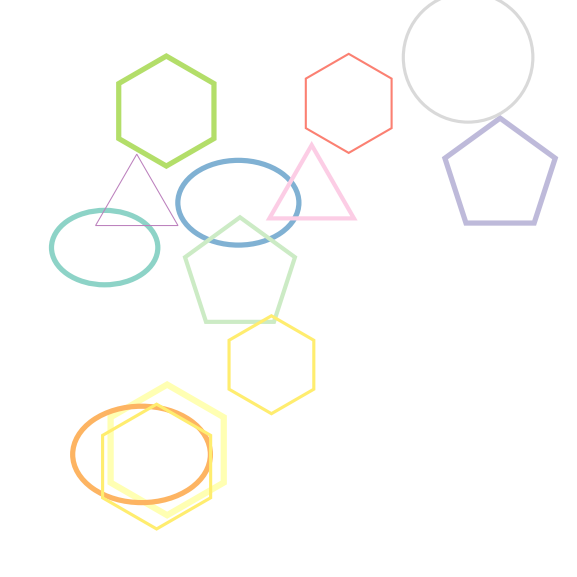[{"shape": "oval", "thickness": 2.5, "radius": 0.46, "center": [0.181, 0.57]}, {"shape": "hexagon", "thickness": 3, "radius": 0.57, "center": [0.289, 0.22]}, {"shape": "pentagon", "thickness": 2.5, "radius": 0.5, "center": [0.866, 0.694]}, {"shape": "hexagon", "thickness": 1, "radius": 0.43, "center": [0.604, 0.82]}, {"shape": "oval", "thickness": 2.5, "radius": 0.52, "center": [0.413, 0.648]}, {"shape": "oval", "thickness": 2.5, "radius": 0.6, "center": [0.245, 0.212]}, {"shape": "hexagon", "thickness": 2.5, "radius": 0.48, "center": [0.288, 0.807]}, {"shape": "triangle", "thickness": 2, "radius": 0.42, "center": [0.54, 0.663]}, {"shape": "circle", "thickness": 1.5, "radius": 0.56, "center": [0.811, 0.9]}, {"shape": "triangle", "thickness": 0.5, "radius": 0.41, "center": [0.237, 0.65]}, {"shape": "pentagon", "thickness": 2, "radius": 0.5, "center": [0.416, 0.523]}, {"shape": "hexagon", "thickness": 1.5, "radius": 0.54, "center": [0.271, 0.191]}, {"shape": "hexagon", "thickness": 1.5, "radius": 0.42, "center": [0.47, 0.368]}]